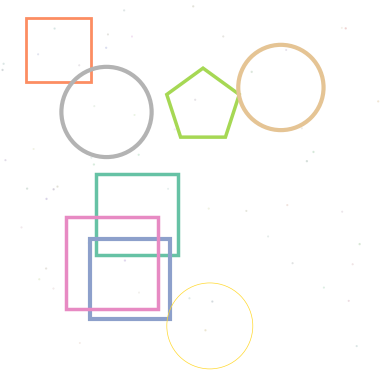[{"shape": "square", "thickness": 2.5, "radius": 0.53, "center": [0.356, 0.442]}, {"shape": "square", "thickness": 2, "radius": 0.42, "center": [0.152, 0.87]}, {"shape": "square", "thickness": 3, "radius": 0.52, "center": [0.338, 0.276]}, {"shape": "square", "thickness": 2.5, "radius": 0.6, "center": [0.291, 0.317]}, {"shape": "pentagon", "thickness": 2.5, "radius": 0.5, "center": [0.527, 0.724]}, {"shape": "circle", "thickness": 0.5, "radius": 0.56, "center": [0.545, 0.153]}, {"shape": "circle", "thickness": 3, "radius": 0.55, "center": [0.73, 0.773]}, {"shape": "circle", "thickness": 3, "radius": 0.59, "center": [0.277, 0.709]}]